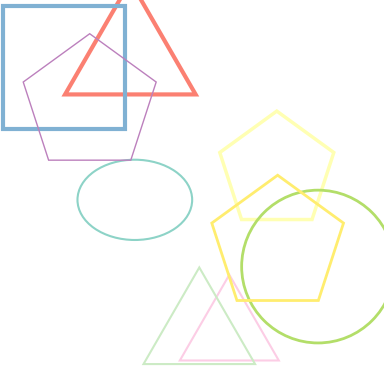[{"shape": "oval", "thickness": 1.5, "radius": 0.74, "center": [0.35, 0.481]}, {"shape": "pentagon", "thickness": 2.5, "radius": 0.78, "center": [0.719, 0.556]}, {"shape": "triangle", "thickness": 3, "radius": 0.98, "center": [0.339, 0.853]}, {"shape": "square", "thickness": 3, "radius": 0.79, "center": [0.166, 0.825]}, {"shape": "circle", "thickness": 2, "radius": 0.99, "center": [0.826, 0.308]}, {"shape": "triangle", "thickness": 1.5, "radius": 0.74, "center": [0.596, 0.138]}, {"shape": "pentagon", "thickness": 1, "radius": 0.91, "center": [0.233, 0.731]}, {"shape": "triangle", "thickness": 1.5, "radius": 0.84, "center": [0.518, 0.138]}, {"shape": "pentagon", "thickness": 2, "radius": 0.9, "center": [0.721, 0.365]}]